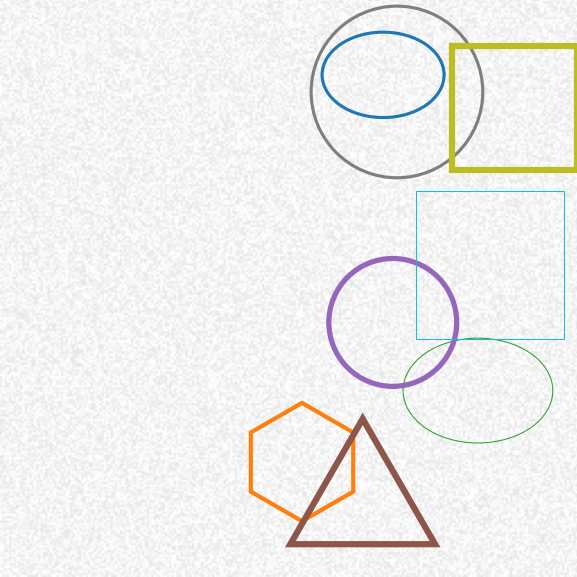[{"shape": "oval", "thickness": 1.5, "radius": 0.53, "center": [0.663, 0.87]}, {"shape": "hexagon", "thickness": 2, "radius": 0.51, "center": [0.523, 0.199]}, {"shape": "oval", "thickness": 0.5, "radius": 0.65, "center": [0.828, 0.323]}, {"shape": "circle", "thickness": 2.5, "radius": 0.55, "center": [0.68, 0.441]}, {"shape": "triangle", "thickness": 3, "radius": 0.72, "center": [0.628, 0.129]}, {"shape": "circle", "thickness": 1.5, "radius": 0.74, "center": [0.687, 0.84]}, {"shape": "square", "thickness": 3, "radius": 0.54, "center": [0.891, 0.812]}, {"shape": "square", "thickness": 0.5, "radius": 0.64, "center": [0.849, 0.54]}]